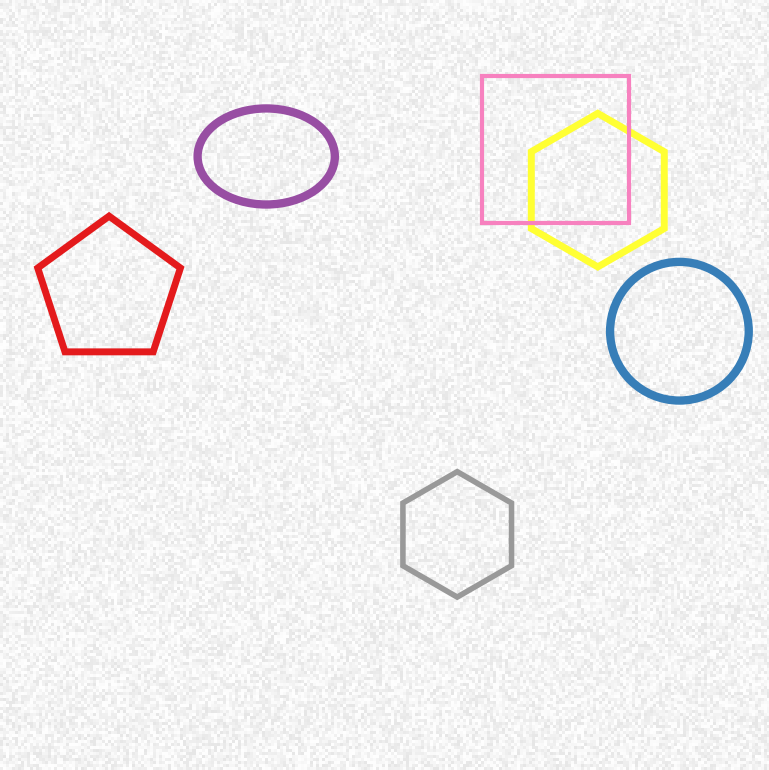[{"shape": "pentagon", "thickness": 2.5, "radius": 0.49, "center": [0.142, 0.622]}, {"shape": "circle", "thickness": 3, "radius": 0.45, "center": [0.882, 0.57]}, {"shape": "oval", "thickness": 3, "radius": 0.45, "center": [0.346, 0.797]}, {"shape": "hexagon", "thickness": 2.5, "radius": 0.5, "center": [0.776, 0.753]}, {"shape": "square", "thickness": 1.5, "radius": 0.48, "center": [0.721, 0.806]}, {"shape": "hexagon", "thickness": 2, "radius": 0.41, "center": [0.594, 0.306]}]